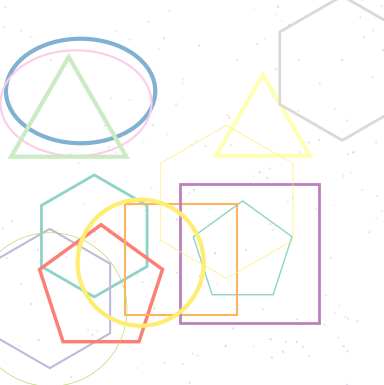[{"shape": "pentagon", "thickness": 1, "radius": 0.67, "center": [0.63, 0.343]}, {"shape": "hexagon", "thickness": 2, "radius": 0.79, "center": [0.245, 0.387]}, {"shape": "triangle", "thickness": 3, "radius": 0.7, "center": [0.683, 0.666]}, {"shape": "hexagon", "thickness": 1.5, "radius": 0.9, "center": [0.129, 0.225]}, {"shape": "pentagon", "thickness": 2.5, "radius": 0.84, "center": [0.262, 0.248]}, {"shape": "oval", "thickness": 3, "radius": 0.97, "center": [0.209, 0.764]}, {"shape": "square", "thickness": 1.5, "radius": 0.72, "center": [0.47, 0.326]}, {"shape": "circle", "thickness": 0.5, "radius": 1.0, "center": [0.13, 0.196]}, {"shape": "oval", "thickness": 1.5, "radius": 0.98, "center": [0.197, 0.732]}, {"shape": "hexagon", "thickness": 2, "radius": 0.94, "center": [0.889, 0.823]}, {"shape": "square", "thickness": 2, "radius": 0.9, "center": [0.648, 0.341]}, {"shape": "triangle", "thickness": 3, "radius": 0.86, "center": [0.179, 0.679]}, {"shape": "circle", "thickness": 3, "radius": 0.82, "center": [0.365, 0.318]}, {"shape": "hexagon", "thickness": 0.5, "radius": 0.99, "center": [0.589, 0.476]}]